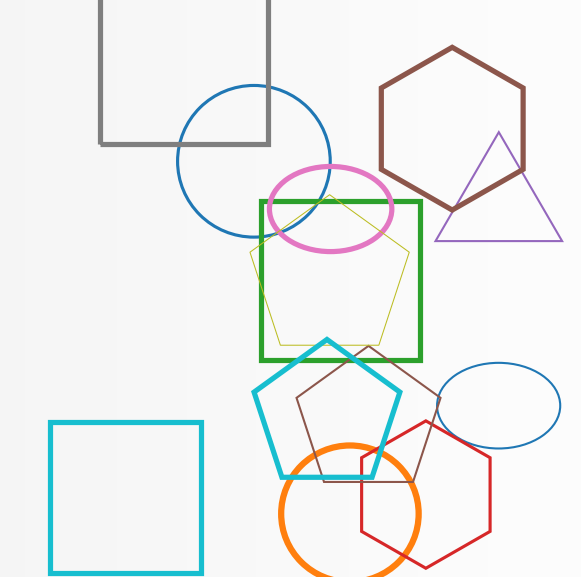[{"shape": "circle", "thickness": 1.5, "radius": 0.66, "center": [0.437, 0.72]}, {"shape": "oval", "thickness": 1, "radius": 0.53, "center": [0.858, 0.297]}, {"shape": "circle", "thickness": 3, "radius": 0.59, "center": [0.602, 0.109]}, {"shape": "square", "thickness": 2.5, "radius": 0.69, "center": [0.585, 0.513]}, {"shape": "hexagon", "thickness": 1.5, "radius": 0.64, "center": [0.733, 0.143]}, {"shape": "triangle", "thickness": 1, "radius": 0.63, "center": [0.858, 0.645]}, {"shape": "hexagon", "thickness": 2.5, "radius": 0.7, "center": [0.778, 0.776]}, {"shape": "pentagon", "thickness": 1, "radius": 0.65, "center": [0.634, 0.27]}, {"shape": "oval", "thickness": 2.5, "radius": 0.53, "center": [0.569, 0.637]}, {"shape": "square", "thickness": 2.5, "radius": 0.72, "center": [0.316, 0.895]}, {"shape": "pentagon", "thickness": 0.5, "radius": 0.72, "center": [0.567, 0.518]}, {"shape": "pentagon", "thickness": 2.5, "radius": 0.66, "center": [0.563, 0.279]}, {"shape": "square", "thickness": 2.5, "radius": 0.65, "center": [0.216, 0.137]}]